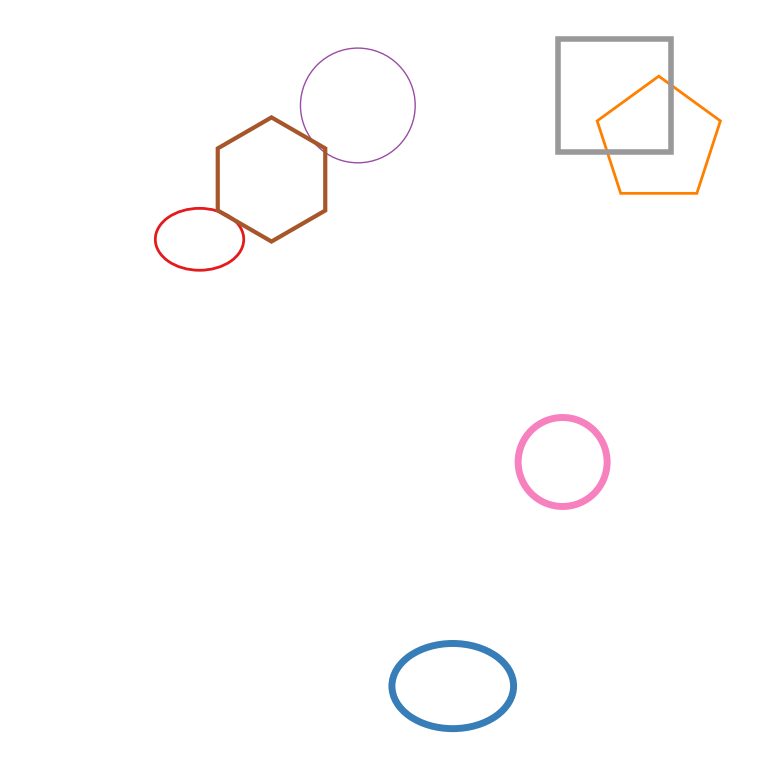[{"shape": "oval", "thickness": 1, "radius": 0.29, "center": [0.259, 0.689]}, {"shape": "oval", "thickness": 2.5, "radius": 0.4, "center": [0.588, 0.109]}, {"shape": "circle", "thickness": 0.5, "radius": 0.37, "center": [0.465, 0.863]}, {"shape": "pentagon", "thickness": 1, "radius": 0.42, "center": [0.856, 0.817]}, {"shape": "hexagon", "thickness": 1.5, "radius": 0.4, "center": [0.353, 0.767]}, {"shape": "circle", "thickness": 2.5, "radius": 0.29, "center": [0.731, 0.4]}, {"shape": "square", "thickness": 2, "radius": 0.37, "center": [0.798, 0.876]}]